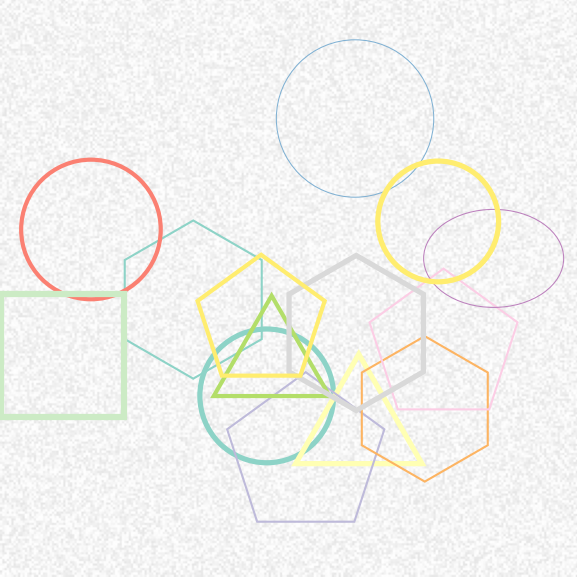[{"shape": "circle", "thickness": 2.5, "radius": 0.58, "center": [0.462, 0.314]}, {"shape": "hexagon", "thickness": 1, "radius": 0.68, "center": [0.335, 0.48]}, {"shape": "triangle", "thickness": 2.5, "radius": 0.63, "center": [0.621, 0.259]}, {"shape": "pentagon", "thickness": 1, "radius": 0.72, "center": [0.529, 0.212]}, {"shape": "circle", "thickness": 2, "radius": 0.6, "center": [0.157, 0.602]}, {"shape": "circle", "thickness": 0.5, "radius": 0.68, "center": [0.615, 0.794]}, {"shape": "hexagon", "thickness": 1, "radius": 0.63, "center": [0.736, 0.291]}, {"shape": "triangle", "thickness": 2, "radius": 0.58, "center": [0.47, 0.371]}, {"shape": "pentagon", "thickness": 1, "radius": 0.67, "center": [0.768, 0.399]}, {"shape": "hexagon", "thickness": 2.5, "radius": 0.67, "center": [0.617, 0.423]}, {"shape": "oval", "thickness": 0.5, "radius": 0.61, "center": [0.855, 0.552]}, {"shape": "square", "thickness": 3, "radius": 0.53, "center": [0.108, 0.383]}, {"shape": "circle", "thickness": 2.5, "radius": 0.52, "center": [0.759, 0.616]}, {"shape": "pentagon", "thickness": 2, "radius": 0.58, "center": [0.452, 0.442]}]